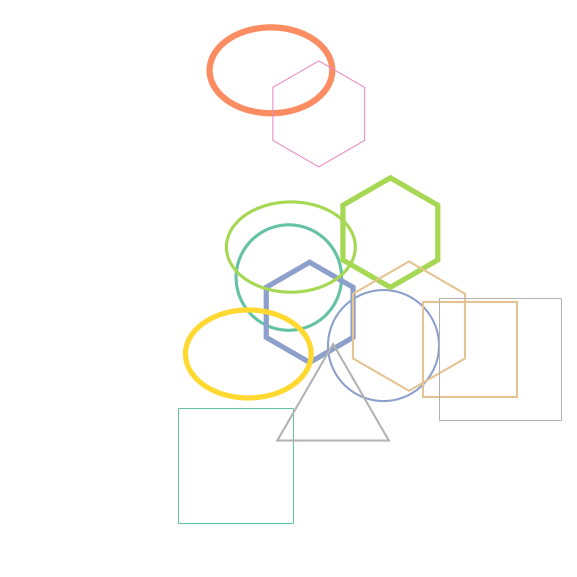[{"shape": "circle", "thickness": 1.5, "radius": 0.46, "center": [0.5, 0.519]}, {"shape": "square", "thickness": 0.5, "radius": 0.5, "center": [0.408, 0.192]}, {"shape": "oval", "thickness": 3, "radius": 0.53, "center": [0.469, 0.877]}, {"shape": "hexagon", "thickness": 2.5, "radius": 0.43, "center": [0.536, 0.458]}, {"shape": "circle", "thickness": 1, "radius": 0.48, "center": [0.664, 0.401]}, {"shape": "hexagon", "thickness": 0.5, "radius": 0.46, "center": [0.552, 0.802]}, {"shape": "hexagon", "thickness": 2.5, "radius": 0.47, "center": [0.676, 0.596]}, {"shape": "oval", "thickness": 1.5, "radius": 0.56, "center": [0.504, 0.571]}, {"shape": "oval", "thickness": 2.5, "radius": 0.54, "center": [0.43, 0.386]}, {"shape": "square", "thickness": 1, "radius": 0.41, "center": [0.813, 0.394]}, {"shape": "hexagon", "thickness": 1, "radius": 0.56, "center": [0.708, 0.434]}, {"shape": "square", "thickness": 0.5, "radius": 0.53, "center": [0.866, 0.377]}, {"shape": "triangle", "thickness": 1, "radius": 0.56, "center": [0.577, 0.292]}]